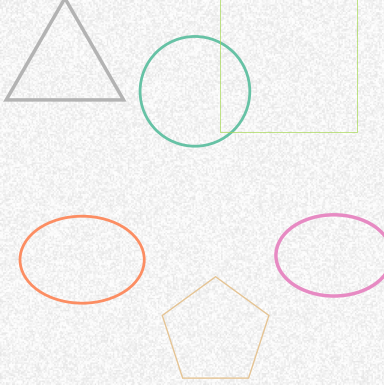[{"shape": "circle", "thickness": 2, "radius": 0.71, "center": [0.506, 0.763]}, {"shape": "oval", "thickness": 2, "radius": 0.81, "center": [0.213, 0.325]}, {"shape": "oval", "thickness": 2.5, "radius": 0.75, "center": [0.867, 0.337]}, {"shape": "square", "thickness": 0.5, "radius": 0.89, "center": [0.749, 0.837]}, {"shape": "pentagon", "thickness": 1, "radius": 0.73, "center": [0.56, 0.136]}, {"shape": "triangle", "thickness": 2.5, "radius": 0.88, "center": [0.169, 0.828]}]